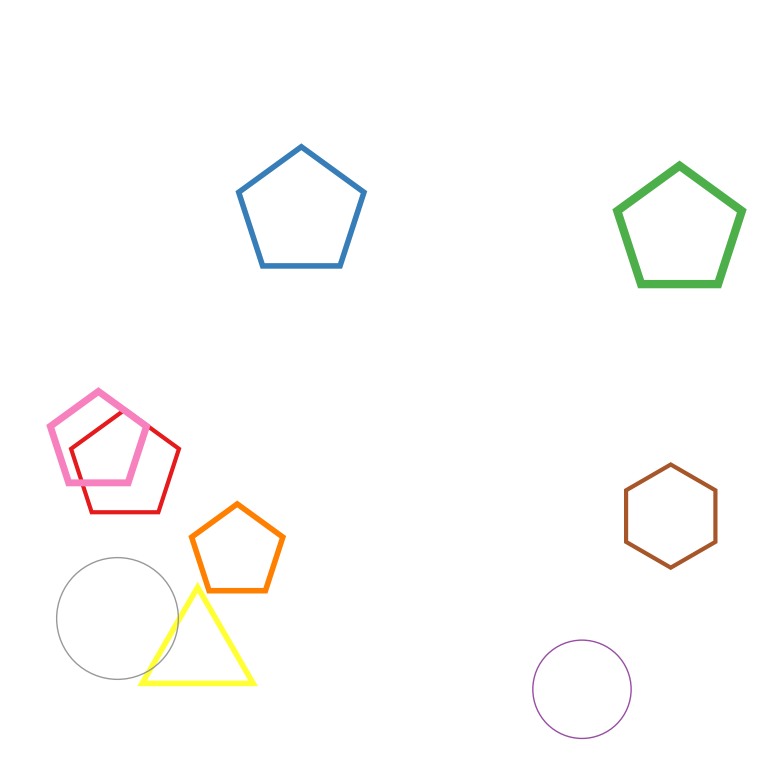[{"shape": "pentagon", "thickness": 1.5, "radius": 0.37, "center": [0.162, 0.394]}, {"shape": "pentagon", "thickness": 2, "radius": 0.43, "center": [0.391, 0.724]}, {"shape": "pentagon", "thickness": 3, "radius": 0.43, "center": [0.883, 0.7]}, {"shape": "circle", "thickness": 0.5, "radius": 0.32, "center": [0.756, 0.105]}, {"shape": "pentagon", "thickness": 2, "radius": 0.31, "center": [0.308, 0.283]}, {"shape": "triangle", "thickness": 2, "radius": 0.42, "center": [0.257, 0.154]}, {"shape": "hexagon", "thickness": 1.5, "radius": 0.33, "center": [0.871, 0.33]}, {"shape": "pentagon", "thickness": 2.5, "radius": 0.33, "center": [0.128, 0.426]}, {"shape": "circle", "thickness": 0.5, "radius": 0.4, "center": [0.153, 0.197]}]